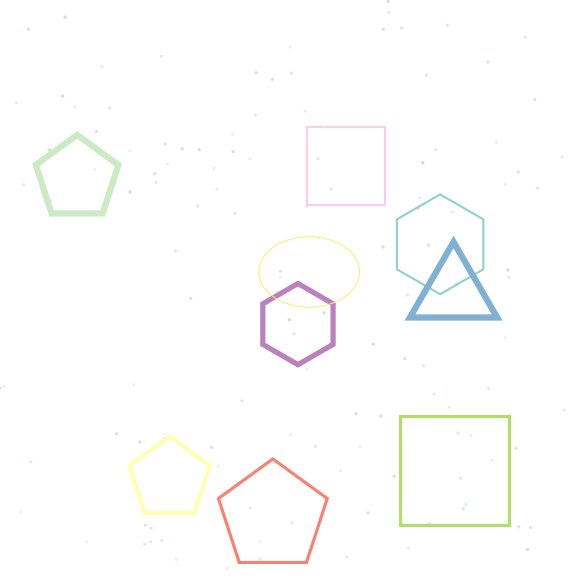[{"shape": "hexagon", "thickness": 1, "radius": 0.43, "center": [0.762, 0.576]}, {"shape": "pentagon", "thickness": 2, "radius": 0.37, "center": [0.294, 0.17]}, {"shape": "pentagon", "thickness": 1.5, "radius": 0.5, "center": [0.472, 0.105]}, {"shape": "triangle", "thickness": 3, "radius": 0.44, "center": [0.785, 0.493]}, {"shape": "square", "thickness": 1.5, "radius": 0.47, "center": [0.787, 0.184]}, {"shape": "square", "thickness": 1, "radius": 0.34, "center": [0.599, 0.711]}, {"shape": "hexagon", "thickness": 2.5, "radius": 0.35, "center": [0.516, 0.438]}, {"shape": "pentagon", "thickness": 3, "radius": 0.38, "center": [0.134, 0.69]}, {"shape": "oval", "thickness": 0.5, "radius": 0.44, "center": [0.535, 0.528]}]